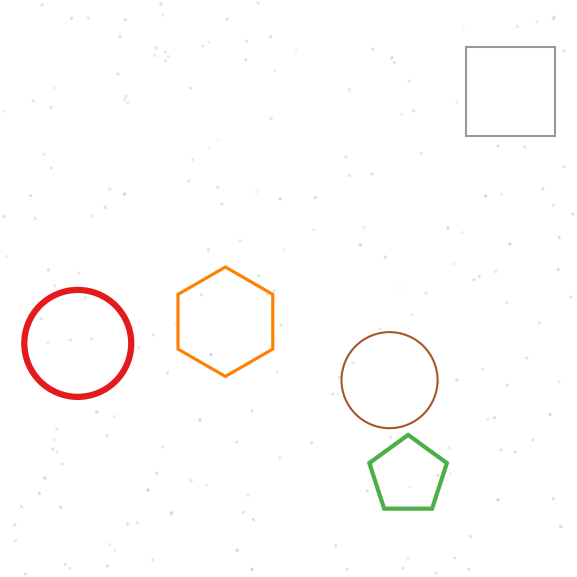[{"shape": "circle", "thickness": 3, "radius": 0.46, "center": [0.135, 0.405]}, {"shape": "pentagon", "thickness": 2, "radius": 0.35, "center": [0.707, 0.175]}, {"shape": "hexagon", "thickness": 1.5, "radius": 0.47, "center": [0.39, 0.442]}, {"shape": "circle", "thickness": 1, "radius": 0.42, "center": [0.675, 0.341]}, {"shape": "square", "thickness": 1, "radius": 0.38, "center": [0.884, 0.841]}]